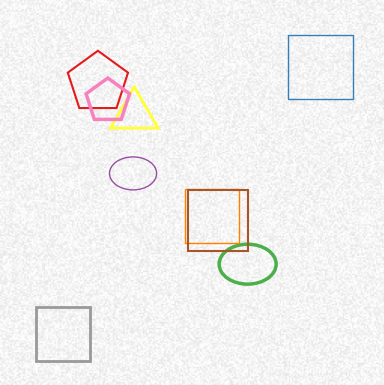[{"shape": "pentagon", "thickness": 1.5, "radius": 0.41, "center": [0.254, 0.786]}, {"shape": "square", "thickness": 1, "radius": 0.42, "center": [0.833, 0.825]}, {"shape": "oval", "thickness": 2.5, "radius": 0.37, "center": [0.643, 0.314]}, {"shape": "oval", "thickness": 1, "radius": 0.31, "center": [0.346, 0.55]}, {"shape": "square", "thickness": 1, "radius": 0.35, "center": [0.55, 0.438]}, {"shape": "triangle", "thickness": 2, "radius": 0.36, "center": [0.349, 0.703]}, {"shape": "square", "thickness": 1.5, "radius": 0.39, "center": [0.566, 0.427]}, {"shape": "pentagon", "thickness": 2.5, "radius": 0.3, "center": [0.28, 0.738]}, {"shape": "square", "thickness": 2, "radius": 0.35, "center": [0.164, 0.131]}]